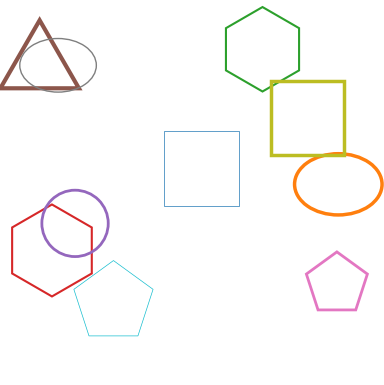[{"shape": "square", "thickness": 0.5, "radius": 0.49, "center": [0.524, 0.562]}, {"shape": "oval", "thickness": 2.5, "radius": 0.57, "center": [0.879, 0.521]}, {"shape": "hexagon", "thickness": 1.5, "radius": 0.55, "center": [0.682, 0.872]}, {"shape": "hexagon", "thickness": 1.5, "radius": 0.6, "center": [0.135, 0.349]}, {"shape": "circle", "thickness": 2, "radius": 0.43, "center": [0.195, 0.42]}, {"shape": "triangle", "thickness": 3, "radius": 0.59, "center": [0.103, 0.83]}, {"shape": "pentagon", "thickness": 2, "radius": 0.42, "center": [0.875, 0.262]}, {"shape": "oval", "thickness": 1, "radius": 0.5, "center": [0.151, 0.83]}, {"shape": "square", "thickness": 2.5, "radius": 0.48, "center": [0.799, 0.694]}, {"shape": "pentagon", "thickness": 0.5, "radius": 0.54, "center": [0.295, 0.215]}]